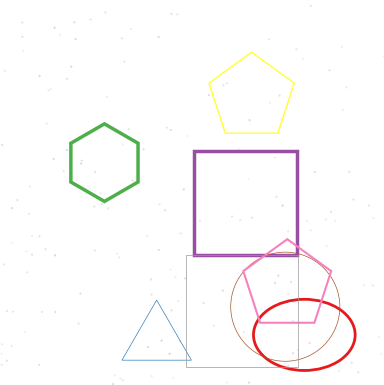[{"shape": "oval", "thickness": 2, "radius": 0.66, "center": [0.79, 0.13]}, {"shape": "triangle", "thickness": 0.5, "radius": 0.52, "center": [0.407, 0.117]}, {"shape": "hexagon", "thickness": 2.5, "radius": 0.5, "center": [0.271, 0.578]}, {"shape": "square", "thickness": 2.5, "radius": 0.67, "center": [0.637, 0.473]}, {"shape": "pentagon", "thickness": 1, "radius": 0.58, "center": [0.653, 0.748]}, {"shape": "circle", "thickness": 0.5, "radius": 0.71, "center": [0.741, 0.203]}, {"shape": "pentagon", "thickness": 1.5, "radius": 0.6, "center": [0.746, 0.259]}, {"shape": "square", "thickness": 0.5, "radius": 0.73, "center": [0.628, 0.192]}]